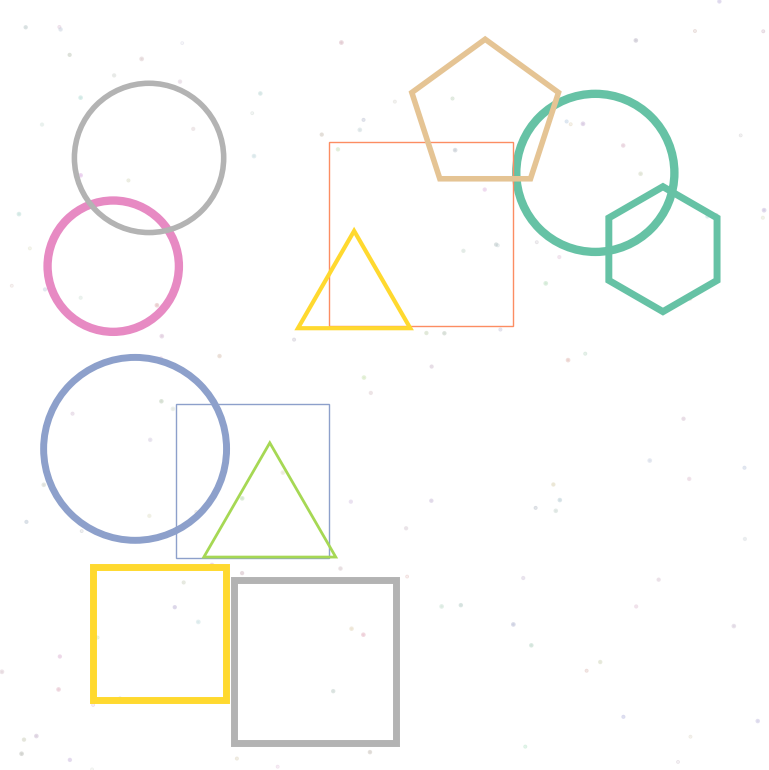[{"shape": "circle", "thickness": 3, "radius": 0.51, "center": [0.773, 0.775]}, {"shape": "hexagon", "thickness": 2.5, "radius": 0.41, "center": [0.861, 0.676]}, {"shape": "square", "thickness": 0.5, "radius": 0.6, "center": [0.547, 0.696]}, {"shape": "circle", "thickness": 2.5, "radius": 0.59, "center": [0.175, 0.417]}, {"shape": "square", "thickness": 0.5, "radius": 0.5, "center": [0.328, 0.375]}, {"shape": "circle", "thickness": 3, "radius": 0.43, "center": [0.147, 0.654]}, {"shape": "triangle", "thickness": 1, "radius": 0.49, "center": [0.35, 0.326]}, {"shape": "square", "thickness": 2.5, "radius": 0.43, "center": [0.207, 0.177]}, {"shape": "triangle", "thickness": 1.5, "radius": 0.42, "center": [0.46, 0.616]}, {"shape": "pentagon", "thickness": 2, "radius": 0.5, "center": [0.63, 0.849]}, {"shape": "circle", "thickness": 2, "radius": 0.48, "center": [0.194, 0.795]}, {"shape": "square", "thickness": 2.5, "radius": 0.53, "center": [0.409, 0.141]}]